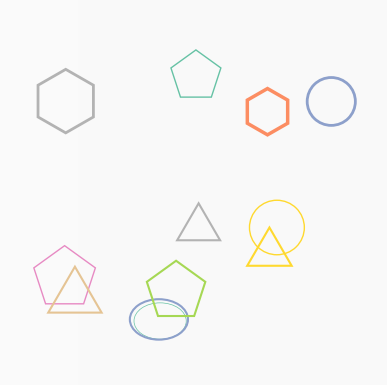[{"shape": "oval", "thickness": 0.5, "radius": 0.34, "center": [0.413, 0.166]}, {"shape": "pentagon", "thickness": 1, "radius": 0.34, "center": [0.506, 0.803]}, {"shape": "hexagon", "thickness": 2.5, "radius": 0.3, "center": [0.69, 0.71]}, {"shape": "oval", "thickness": 1.5, "radius": 0.37, "center": [0.41, 0.17]}, {"shape": "circle", "thickness": 2, "radius": 0.31, "center": [0.855, 0.736]}, {"shape": "pentagon", "thickness": 1, "radius": 0.42, "center": [0.167, 0.278]}, {"shape": "pentagon", "thickness": 1.5, "radius": 0.4, "center": [0.454, 0.243]}, {"shape": "circle", "thickness": 1, "radius": 0.35, "center": [0.715, 0.409]}, {"shape": "triangle", "thickness": 1.5, "radius": 0.33, "center": [0.695, 0.343]}, {"shape": "triangle", "thickness": 1.5, "radius": 0.4, "center": [0.193, 0.228]}, {"shape": "hexagon", "thickness": 2, "radius": 0.41, "center": [0.17, 0.737]}, {"shape": "triangle", "thickness": 1.5, "radius": 0.32, "center": [0.513, 0.408]}]